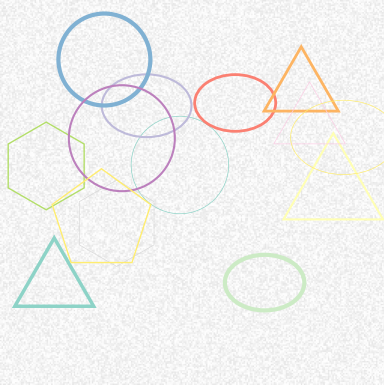[{"shape": "circle", "thickness": 0.5, "radius": 0.63, "center": [0.467, 0.571]}, {"shape": "triangle", "thickness": 2.5, "radius": 0.59, "center": [0.141, 0.264]}, {"shape": "triangle", "thickness": 1.5, "radius": 0.75, "center": [0.866, 0.505]}, {"shape": "oval", "thickness": 1.5, "radius": 0.58, "center": [0.381, 0.725]}, {"shape": "oval", "thickness": 2, "radius": 0.53, "center": [0.611, 0.733]}, {"shape": "circle", "thickness": 3, "radius": 0.6, "center": [0.271, 0.845]}, {"shape": "triangle", "thickness": 2, "radius": 0.56, "center": [0.782, 0.767]}, {"shape": "hexagon", "thickness": 1, "radius": 0.57, "center": [0.12, 0.569]}, {"shape": "triangle", "thickness": 0.5, "radius": 0.54, "center": [0.804, 0.68]}, {"shape": "hexagon", "thickness": 0.5, "radius": 0.56, "center": [0.303, 0.42]}, {"shape": "circle", "thickness": 1.5, "radius": 0.69, "center": [0.316, 0.641]}, {"shape": "oval", "thickness": 3, "radius": 0.52, "center": [0.687, 0.266]}, {"shape": "oval", "thickness": 0.5, "radius": 0.69, "center": [0.893, 0.643]}, {"shape": "pentagon", "thickness": 1, "radius": 0.67, "center": [0.264, 0.427]}]